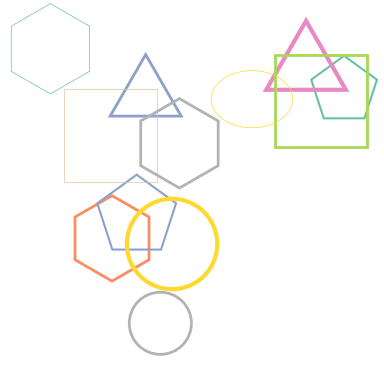[{"shape": "pentagon", "thickness": 1.5, "radius": 0.45, "center": [0.894, 0.765]}, {"shape": "hexagon", "thickness": 0.5, "radius": 0.59, "center": [0.131, 0.873]}, {"shape": "hexagon", "thickness": 2, "radius": 0.56, "center": [0.291, 0.381]}, {"shape": "triangle", "thickness": 2, "radius": 0.53, "center": [0.378, 0.752]}, {"shape": "pentagon", "thickness": 1.5, "radius": 0.54, "center": [0.355, 0.439]}, {"shape": "triangle", "thickness": 3, "radius": 0.6, "center": [0.795, 0.827]}, {"shape": "square", "thickness": 2, "radius": 0.6, "center": [0.834, 0.738]}, {"shape": "circle", "thickness": 3, "radius": 0.59, "center": [0.447, 0.366]}, {"shape": "oval", "thickness": 0.5, "radius": 0.53, "center": [0.655, 0.742]}, {"shape": "square", "thickness": 0.5, "radius": 0.6, "center": [0.287, 0.648]}, {"shape": "circle", "thickness": 2, "radius": 0.4, "center": [0.416, 0.16]}, {"shape": "hexagon", "thickness": 2, "radius": 0.58, "center": [0.466, 0.628]}]